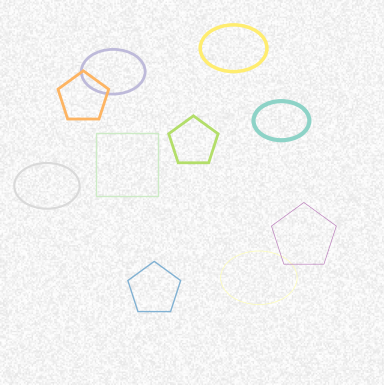[{"shape": "oval", "thickness": 3, "radius": 0.36, "center": [0.731, 0.687]}, {"shape": "oval", "thickness": 0.5, "radius": 0.5, "center": [0.672, 0.278]}, {"shape": "oval", "thickness": 2, "radius": 0.41, "center": [0.294, 0.814]}, {"shape": "pentagon", "thickness": 1, "radius": 0.36, "center": [0.401, 0.249]}, {"shape": "pentagon", "thickness": 2, "radius": 0.35, "center": [0.216, 0.747]}, {"shape": "pentagon", "thickness": 2, "radius": 0.34, "center": [0.502, 0.632]}, {"shape": "oval", "thickness": 1.5, "radius": 0.42, "center": [0.122, 0.517]}, {"shape": "pentagon", "thickness": 0.5, "radius": 0.44, "center": [0.789, 0.385]}, {"shape": "square", "thickness": 1, "radius": 0.41, "center": [0.329, 0.572]}, {"shape": "oval", "thickness": 2.5, "radius": 0.43, "center": [0.607, 0.875]}]